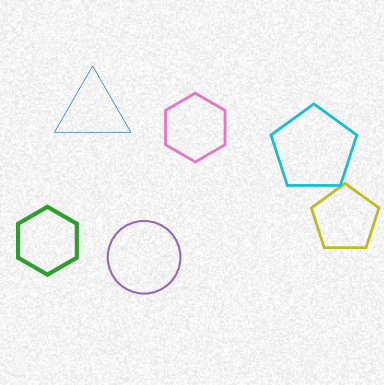[{"shape": "triangle", "thickness": 0.5, "radius": 0.57, "center": [0.241, 0.714]}, {"shape": "hexagon", "thickness": 3, "radius": 0.44, "center": [0.123, 0.375]}, {"shape": "circle", "thickness": 1.5, "radius": 0.47, "center": [0.374, 0.332]}, {"shape": "hexagon", "thickness": 2, "radius": 0.45, "center": [0.507, 0.669]}, {"shape": "pentagon", "thickness": 2, "radius": 0.46, "center": [0.896, 0.431]}, {"shape": "pentagon", "thickness": 2, "radius": 0.59, "center": [0.815, 0.613]}]